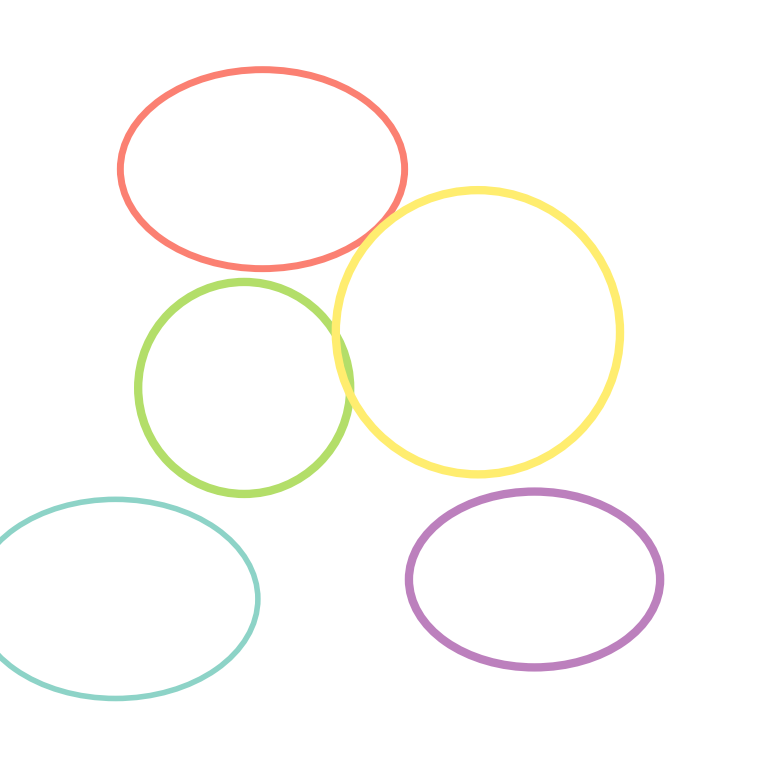[{"shape": "oval", "thickness": 2, "radius": 0.92, "center": [0.15, 0.222]}, {"shape": "oval", "thickness": 2.5, "radius": 0.92, "center": [0.341, 0.78]}, {"shape": "circle", "thickness": 3, "radius": 0.69, "center": [0.317, 0.496]}, {"shape": "oval", "thickness": 3, "radius": 0.82, "center": [0.694, 0.247]}, {"shape": "circle", "thickness": 3, "radius": 0.92, "center": [0.621, 0.569]}]